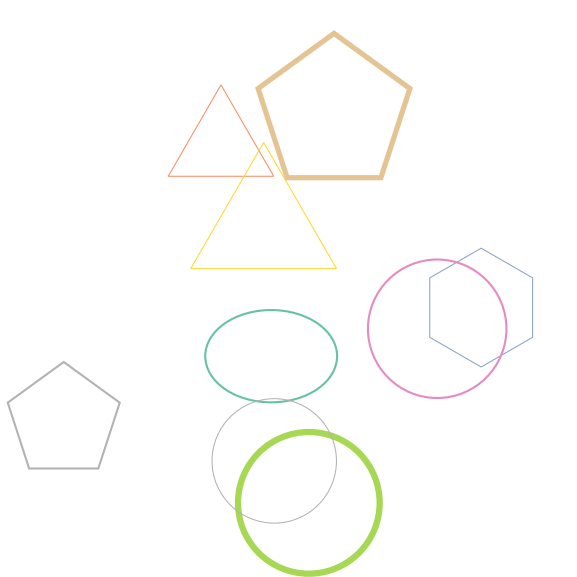[{"shape": "oval", "thickness": 1, "radius": 0.57, "center": [0.47, 0.382]}, {"shape": "triangle", "thickness": 0.5, "radius": 0.53, "center": [0.383, 0.747]}, {"shape": "hexagon", "thickness": 0.5, "radius": 0.51, "center": [0.833, 0.466]}, {"shape": "circle", "thickness": 1, "radius": 0.6, "center": [0.757, 0.43]}, {"shape": "circle", "thickness": 3, "radius": 0.61, "center": [0.535, 0.128]}, {"shape": "triangle", "thickness": 0.5, "radius": 0.73, "center": [0.457, 0.607]}, {"shape": "pentagon", "thickness": 2.5, "radius": 0.69, "center": [0.578, 0.803]}, {"shape": "pentagon", "thickness": 1, "radius": 0.51, "center": [0.11, 0.27]}, {"shape": "circle", "thickness": 0.5, "radius": 0.54, "center": [0.475, 0.201]}]